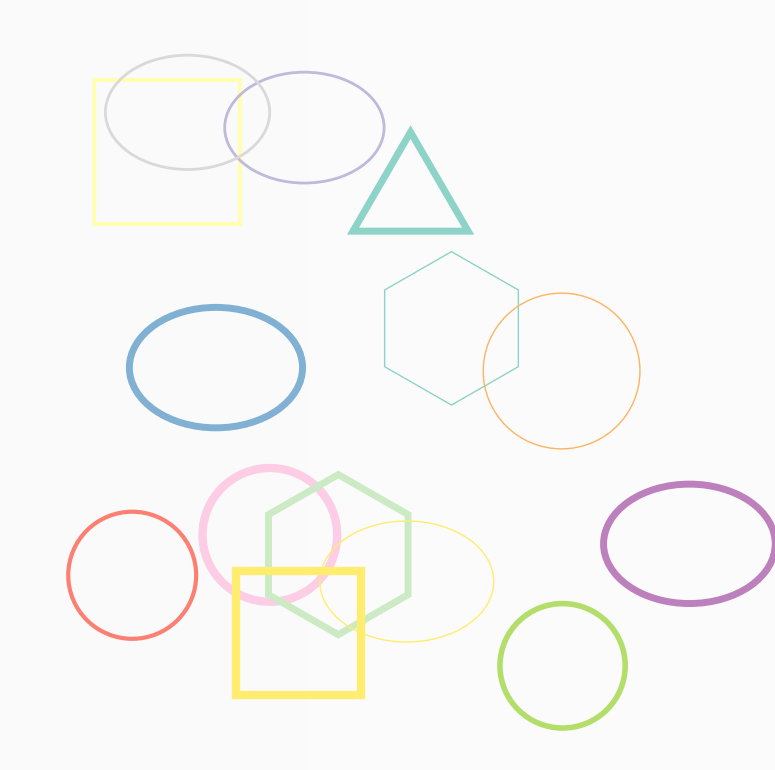[{"shape": "triangle", "thickness": 2.5, "radius": 0.43, "center": [0.53, 0.743]}, {"shape": "hexagon", "thickness": 0.5, "radius": 0.5, "center": [0.583, 0.574]}, {"shape": "square", "thickness": 1.5, "radius": 0.47, "center": [0.215, 0.803]}, {"shape": "oval", "thickness": 1, "radius": 0.51, "center": [0.393, 0.834]}, {"shape": "circle", "thickness": 1.5, "radius": 0.41, "center": [0.171, 0.253]}, {"shape": "oval", "thickness": 2.5, "radius": 0.56, "center": [0.279, 0.523]}, {"shape": "circle", "thickness": 0.5, "radius": 0.51, "center": [0.725, 0.518]}, {"shape": "circle", "thickness": 2, "radius": 0.4, "center": [0.726, 0.135]}, {"shape": "circle", "thickness": 3, "radius": 0.43, "center": [0.348, 0.305]}, {"shape": "oval", "thickness": 1, "radius": 0.53, "center": [0.242, 0.854]}, {"shape": "oval", "thickness": 2.5, "radius": 0.55, "center": [0.89, 0.294]}, {"shape": "hexagon", "thickness": 2.5, "radius": 0.52, "center": [0.436, 0.28]}, {"shape": "oval", "thickness": 0.5, "radius": 0.56, "center": [0.525, 0.245]}, {"shape": "square", "thickness": 3, "radius": 0.4, "center": [0.385, 0.177]}]